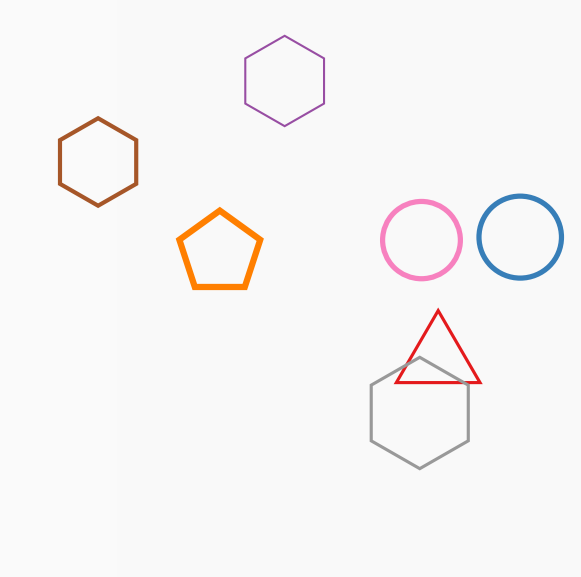[{"shape": "triangle", "thickness": 1.5, "radius": 0.42, "center": [0.754, 0.378]}, {"shape": "circle", "thickness": 2.5, "radius": 0.35, "center": [0.895, 0.589]}, {"shape": "hexagon", "thickness": 1, "radius": 0.39, "center": [0.49, 0.859]}, {"shape": "pentagon", "thickness": 3, "radius": 0.37, "center": [0.378, 0.561]}, {"shape": "hexagon", "thickness": 2, "radius": 0.38, "center": [0.169, 0.719]}, {"shape": "circle", "thickness": 2.5, "radius": 0.33, "center": [0.725, 0.583]}, {"shape": "hexagon", "thickness": 1.5, "radius": 0.48, "center": [0.722, 0.284]}]